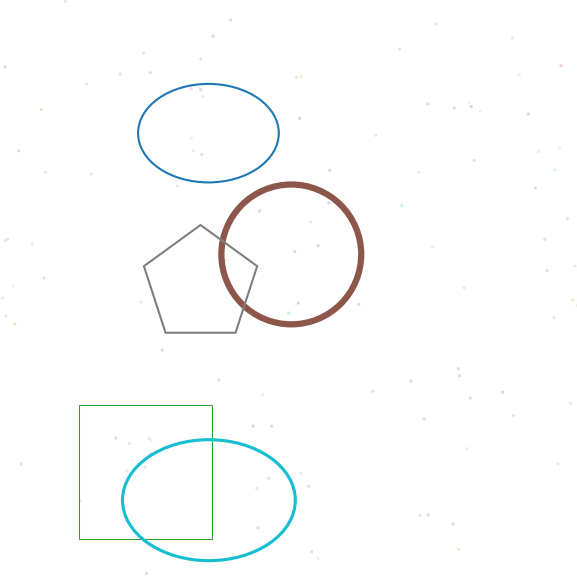[{"shape": "oval", "thickness": 1, "radius": 0.61, "center": [0.361, 0.769]}, {"shape": "square", "thickness": 0.5, "radius": 0.58, "center": [0.252, 0.181]}, {"shape": "circle", "thickness": 3, "radius": 0.61, "center": [0.504, 0.559]}, {"shape": "pentagon", "thickness": 1, "radius": 0.52, "center": [0.347, 0.506]}, {"shape": "oval", "thickness": 1.5, "radius": 0.75, "center": [0.362, 0.133]}]